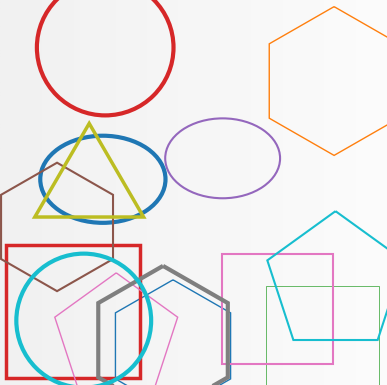[{"shape": "hexagon", "thickness": 1, "radius": 0.86, "center": [0.446, 0.102]}, {"shape": "oval", "thickness": 3, "radius": 0.81, "center": [0.265, 0.534]}, {"shape": "hexagon", "thickness": 1, "radius": 0.97, "center": [0.862, 0.79]}, {"shape": "square", "thickness": 0.5, "radius": 0.73, "center": [0.833, 0.111]}, {"shape": "circle", "thickness": 3, "radius": 0.88, "center": [0.271, 0.877]}, {"shape": "square", "thickness": 2.5, "radius": 0.86, "center": [0.188, 0.191]}, {"shape": "oval", "thickness": 1.5, "radius": 0.74, "center": [0.575, 0.589]}, {"shape": "hexagon", "thickness": 1.5, "radius": 0.83, "center": [0.147, 0.411]}, {"shape": "pentagon", "thickness": 1, "radius": 0.83, "center": [0.3, 0.125]}, {"shape": "square", "thickness": 1.5, "radius": 0.71, "center": [0.716, 0.197]}, {"shape": "hexagon", "thickness": 3, "radius": 0.96, "center": [0.421, 0.116]}, {"shape": "triangle", "thickness": 2.5, "radius": 0.81, "center": [0.23, 0.517]}, {"shape": "pentagon", "thickness": 1.5, "radius": 0.93, "center": [0.866, 0.267]}, {"shape": "circle", "thickness": 3, "radius": 0.87, "center": [0.216, 0.167]}]